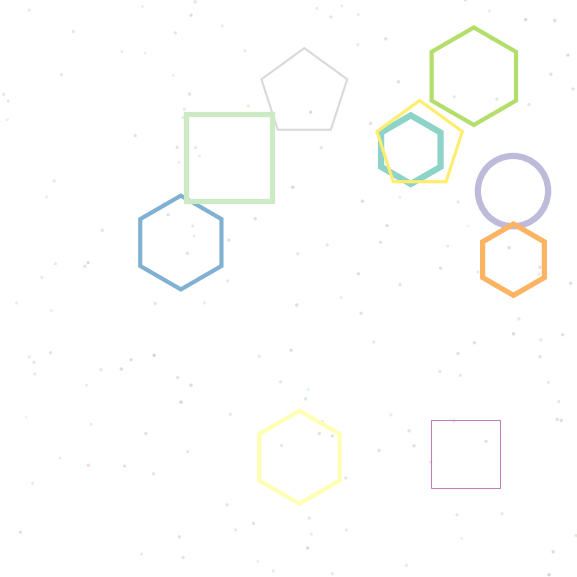[{"shape": "hexagon", "thickness": 3, "radius": 0.3, "center": [0.711, 0.74]}, {"shape": "hexagon", "thickness": 2, "radius": 0.4, "center": [0.519, 0.207]}, {"shape": "circle", "thickness": 3, "radius": 0.3, "center": [0.888, 0.668]}, {"shape": "hexagon", "thickness": 2, "radius": 0.41, "center": [0.313, 0.579]}, {"shape": "hexagon", "thickness": 2.5, "radius": 0.31, "center": [0.889, 0.55]}, {"shape": "hexagon", "thickness": 2, "radius": 0.42, "center": [0.82, 0.867]}, {"shape": "pentagon", "thickness": 1, "radius": 0.39, "center": [0.527, 0.838]}, {"shape": "square", "thickness": 0.5, "radius": 0.3, "center": [0.806, 0.213]}, {"shape": "square", "thickness": 2.5, "radius": 0.37, "center": [0.397, 0.727]}, {"shape": "pentagon", "thickness": 1.5, "radius": 0.39, "center": [0.727, 0.747]}]